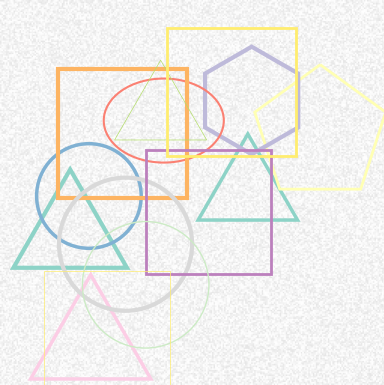[{"shape": "triangle", "thickness": 3, "radius": 0.85, "center": [0.182, 0.39]}, {"shape": "triangle", "thickness": 2.5, "radius": 0.74, "center": [0.644, 0.503]}, {"shape": "pentagon", "thickness": 2, "radius": 0.89, "center": [0.832, 0.653]}, {"shape": "hexagon", "thickness": 3, "radius": 0.7, "center": [0.654, 0.739]}, {"shape": "oval", "thickness": 1.5, "radius": 0.78, "center": [0.425, 0.687]}, {"shape": "circle", "thickness": 2.5, "radius": 0.68, "center": [0.231, 0.491]}, {"shape": "square", "thickness": 3, "radius": 0.84, "center": [0.319, 0.654]}, {"shape": "triangle", "thickness": 0.5, "radius": 0.69, "center": [0.417, 0.705]}, {"shape": "triangle", "thickness": 2.5, "radius": 0.9, "center": [0.236, 0.106]}, {"shape": "circle", "thickness": 3, "radius": 0.86, "center": [0.326, 0.366]}, {"shape": "square", "thickness": 2, "radius": 0.81, "center": [0.541, 0.449]}, {"shape": "circle", "thickness": 1, "radius": 0.82, "center": [0.378, 0.26]}, {"shape": "square", "thickness": 2, "radius": 0.84, "center": [0.601, 0.761]}, {"shape": "square", "thickness": 0.5, "radius": 0.82, "center": [0.279, 0.133]}]